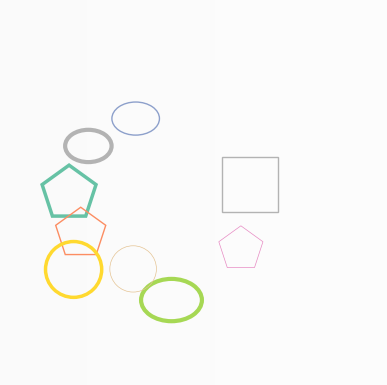[{"shape": "pentagon", "thickness": 2.5, "radius": 0.37, "center": [0.178, 0.498]}, {"shape": "pentagon", "thickness": 1, "radius": 0.34, "center": [0.208, 0.394]}, {"shape": "oval", "thickness": 1, "radius": 0.31, "center": [0.35, 0.692]}, {"shape": "pentagon", "thickness": 0.5, "radius": 0.3, "center": [0.622, 0.354]}, {"shape": "oval", "thickness": 3, "radius": 0.39, "center": [0.443, 0.221]}, {"shape": "circle", "thickness": 2.5, "radius": 0.36, "center": [0.19, 0.3]}, {"shape": "circle", "thickness": 0.5, "radius": 0.3, "center": [0.344, 0.302]}, {"shape": "oval", "thickness": 3, "radius": 0.3, "center": [0.228, 0.621]}, {"shape": "square", "thickness": 1, "radius": 0.36, "center": [0.645, 0.521]}]